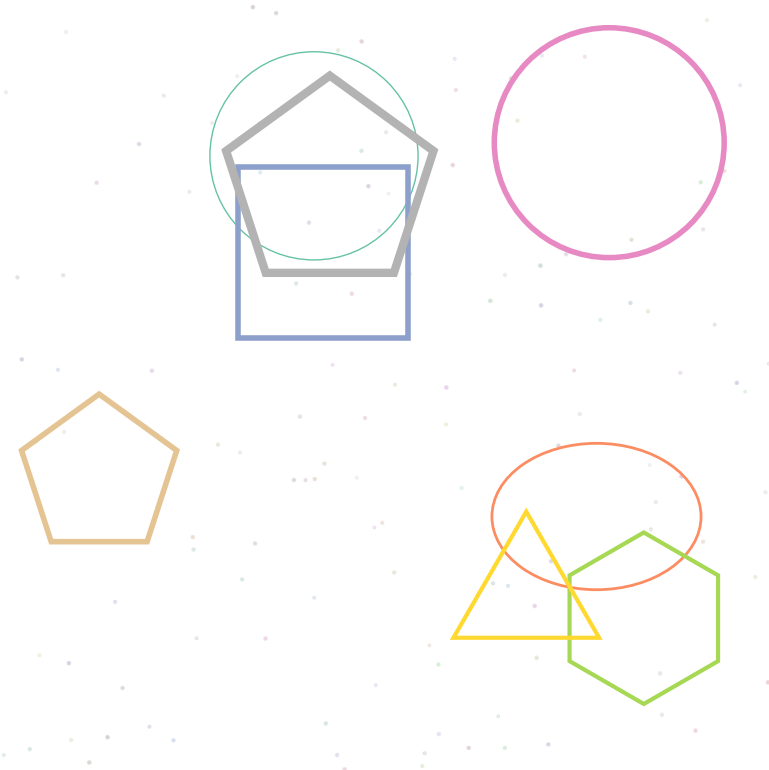[{"shape": "circle", "thickness": 0.5, "radius": 0.68, "center": [0.408, 0.798]}, {"shape": "oval", "thickness": 1, "radius": 0.68, "center": [0.775, 0.329]}, {"shape": "square", "thickness": 2, "radius": 0.55, "center": [0.42, 0.672]}, {"shape": "circle", "thickness": 2, "radius": 0.75, "center": [0.791, 0.815]}, {"shape": "hexagon", "thickness": 1.5, "radius": 0.56, "center": [0.836, 0.197]}, {"shape": "triangle", "thickness": 1.5, "radius": 0.55, "center": [0.683, 0.226]}, {"shape": "pentagon", "thickness": 2, "radius": 0.53, "center": [0.129, 0.382]}, {"shape": "pentagon", "thickness": 3, "radius": 0.71, "center": [0.428, 0.76]}]